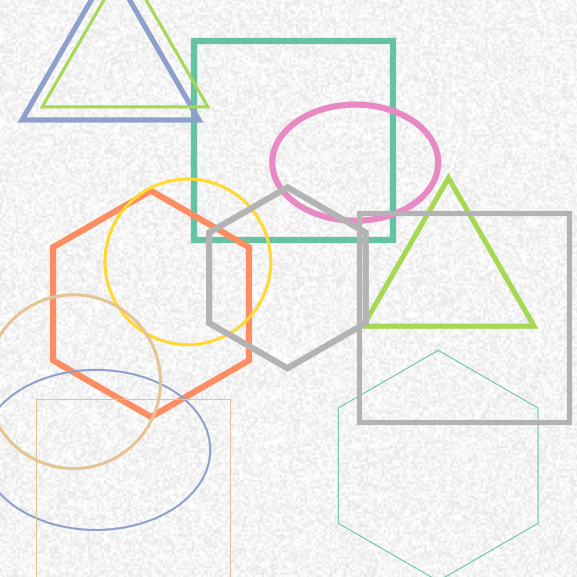[{"shape": "hexagon", "thickness": 0.5, "radius": 1.0, "center": [0.759, 0.193]}, {"shape": "square", "thickness": 3, "radius": 0.86, "center": [0.508, 0.755]}, {"shape": "hexagon", "thickness": 3, "radius": 0.98, "center": [0.261, 0.473]}, {"shape": "oval", "thickness": 1, "radius": 0.99, "center": [0.166, 0.22]}, {"shape": "triangle", "thickness": 2.5, "radius": 0.88, "center": [0.191, 0.88]}, {"shape": "oval", "thickness": 3, "radius": 0.72, "center": [0.615, 0.717]}, {"shape": "triangle", "thickness": 2.5, "radius": 0.86, "center": [0.777, 0.52]}, {"shape": "triangle", "thickness": 1.5, "radius": 0.83, "center": [0.216, 0.897]}, {"shape": "circle", "thickness": 1.5, "radius": 0.72, "center": [0.325, 0.546]}, {"shape": "circle", "thickness": 1.5, "radius": 0.75, "center": [0.127, 0.338]}, {"shape": "square", "thickness": 0.5, "radius": 0.84, "center": [0.23, 0.14]}, {"shape": "square", "thickness": 2.5, "radius": 0.9, "center": [0.803, 0.449]}, {"shape": "hexagon", "thickness": 3, "radius": 0.78, "center": [0.498, 0.518]}]